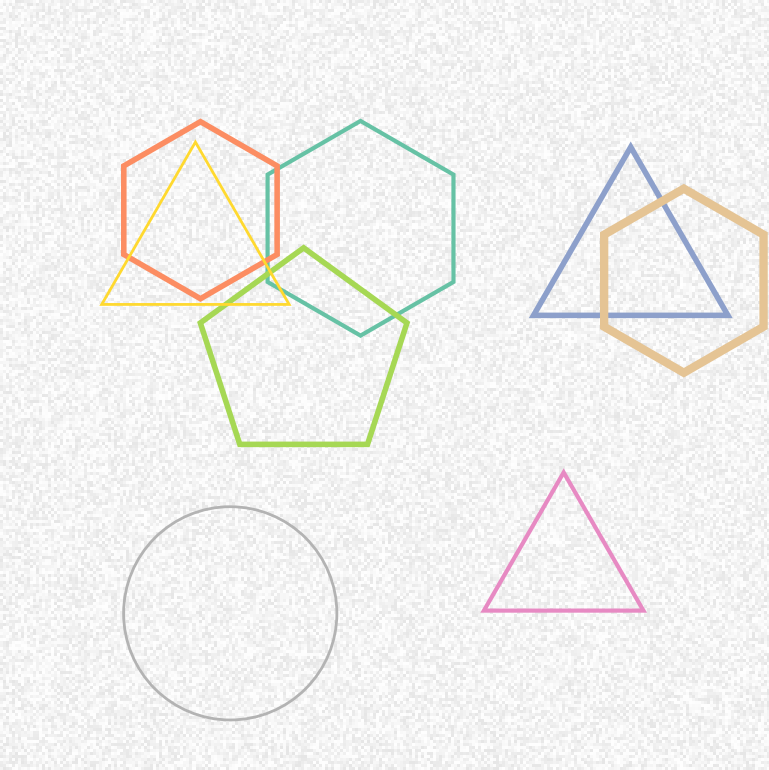[{"shape": "hexagon", "thickness": 1.5, "radius": 0.7, "center": [0.468, 0.704]}, {"shape": "hexagon", "thickness": 2, "radius": 0.57, "center": [0.26, 0.727]}, {"shape": "triangle", "thickness": 2, "radius": 0.73, "center": [0.819, 0.663]}, {"shape": "triangle", "thickness": 1.5, "radius": 0.6, "center": [0.732, 0.267]}, {"shape": "pentagon", "thickness": 2, "radius": 0.71, "center": [0.394, 0.537]}, {"shape": "triangle", "thickness": 1, "radius": 0.7, "center": [0.254, 0.675]}, {"shape": "hexagon", "thickness": 3, "radius": 0.6, "center": [0.888, 0.635]}, {"shape": "circle", "thickness": 1, "radius": 0.69, "center": [0.299, 0.203]}]